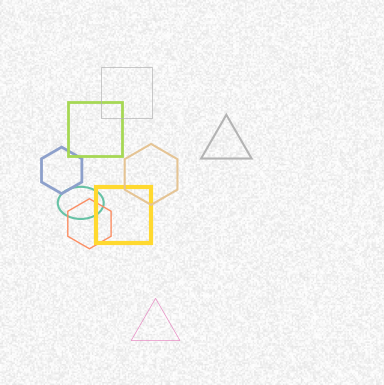[{"shape": "oval", "thickness": 1.5, "radius": 0.3, "center": [0.21, 0.473]}, {"shape": "hexagon", "thickness": 1, "radius": 0.32, "center": [0.232, 0.419]}, {"shape": "hexagon", "thickness": 2, "radius": 0.3, "center": [0.16, 0.557]}, {"shape": "triangle", "thickness": 0.5, "radius": 0.37, "center": [0.404, 0.152]}, {"shape": "square", "thickness": 2, "radius": 0.35, "center": [0.246, 0.664]}, {"shape": "square", "thickness": 3, "radius": 0.36, "center": [0.32, 0.442]}, {"shape": "hexagon", "thickness": 1.5, "radius": 0.4, "center": [0.392, 0.547]}, {"shape": "triangle", "thickness": 1.5, "radius": 0.38, "center": [0.588, 0.626]}, {"shape": "square", "thickness": 0.5, "radius": 0.33, "center": [0.328, 0.759]}]